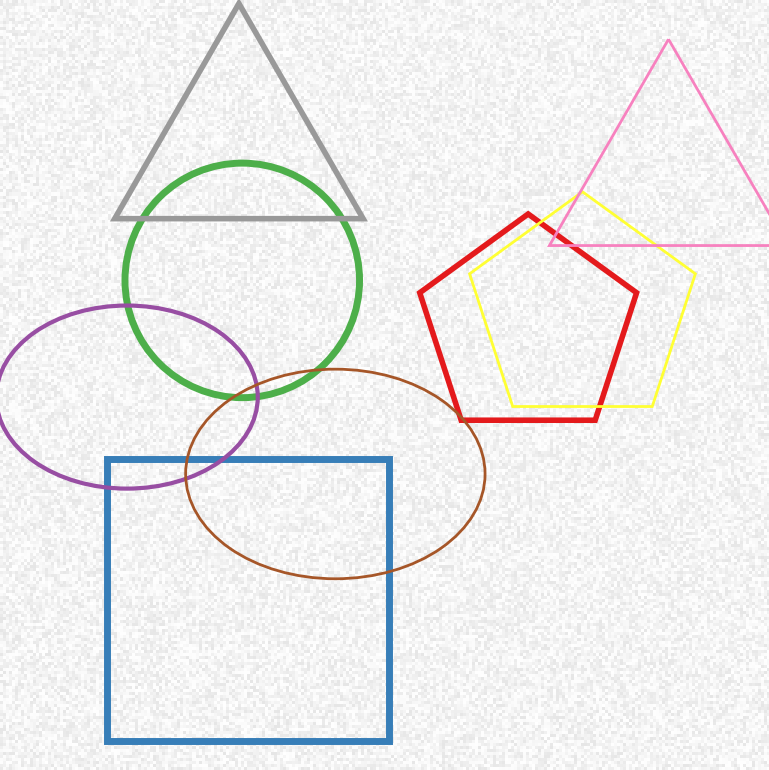[{"shape": "pentagon", "thickness": 2, "radius": 0.74, "center": [0.686, 0.574]}, {"shape": "square", "thickness": 2.5, "radius": 0.92, "center": [0.322, 0.221]}, {"shape": "circle", "thickness": 2.5, "radius": 0.76, "center": [0.315, 0.636]}, {"shape": "oval", "thickness": 1.5, "radius": 0.85, "center": [0.165, 0.484]}, {"shape": "pentagon", "thickness": 1, "radius": 0.77, "center": [0.756, 0.597]}, {"shape": "oval", "thickness": 1, "radius": 0.97, "center": [0.436, 0.384]}, {"shape": "triangle", "thickness": 1, "radius": 0.89, "center": [0.868, 0.77]}, {"shape": "triangle", "thickness": 2, "radius": 0.93, "center": [0.31, 0.809]}]